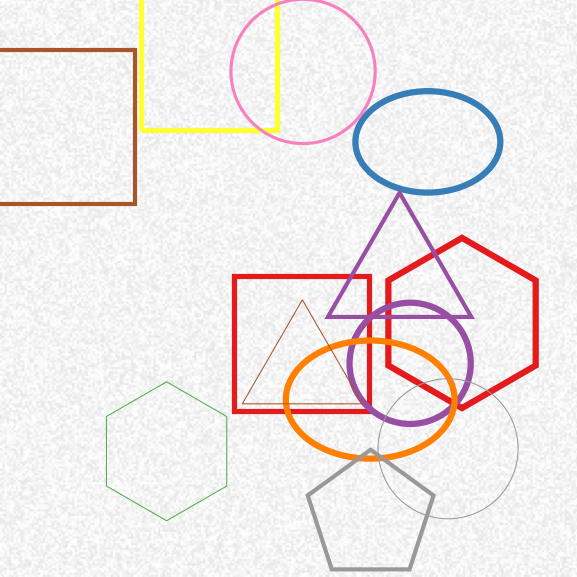[{"shape": "hexagon", "thickness": 3, "radius": 0.74, "center": [0.8, 0.44]}, {"shape": "square", "thickness": 2.5, "radius": 0.58, "center": [0.522, 0.404]}, {"shape": "oval", "thickness": 3, "radius": 0.63, "center": [0.741, 0.753]}, {"shape": "hexagon", "thickness": 0.5, "radius": 0.6, "center": [0.288, 0.218]}, {"shape": "triangle", "thickness": 2, "radius": 0.72, "center": [0.692, 0.522]}, {"shape": "circle", "thickness": 3, "radius": 0.52, "center": [0.71, 0.37]}, {"shape": "oval", "thickness": 3, "radius": 0.73, "center": [0.641, 0.307]}, {"shape": "square", "thickness": 2.5, "radius": 0.59, "center": [0.362, 0.892]}, {"shape": "square", "thickness": 2, "radius": 0.67, "center": [0.101, 0.779]}, {"shape": "triangle", "thickness": 0.5, "radius": 0.6, "center": [0.524, 0.36]}, {"shape": "circle", "thickness": 1.5, "radius": 0.62, "center": [0.525, 0.875]}, {"shape": "pentagon", "thickness": 2, "radius": 0.57, "center": [0.642, 0.106]}, {"shape": "circle", "thickness": 0.5, "radius": 0.61, "center": [0.776, 0.222]}]